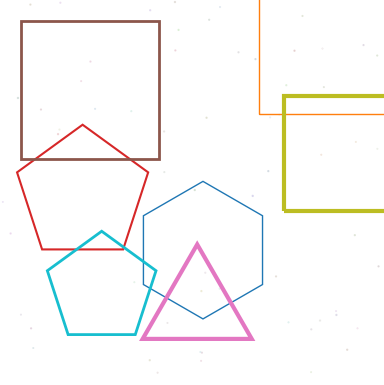[{"shape": "hexagon", "thickness": 1, "radius": 0.89, "center": [0.527, 0.35]}, {"shape": "square", "thickness": 1, "radius": 0.93, "center": [0.86, 0.891]}, {"shape": "pentagon", "thickness": 1.5, "radius": 0.9, "center": [0.215, 0.497]}, {"shape": "square", "thickness": 2, "radius": 0.9, "center": [0.233, 0.766]}, {"shape": "triangle", "thickness": 3, "radius": 0.82, "center": [0.512, 0.202]}, {"shape": "square", "thickness": 3, "radius": 0.75, "center": [0.886, 0.602]}, {"shape": "pentagon", "thickness": 2, "radius": 0.74, "center": [0.264, 0.251]}]